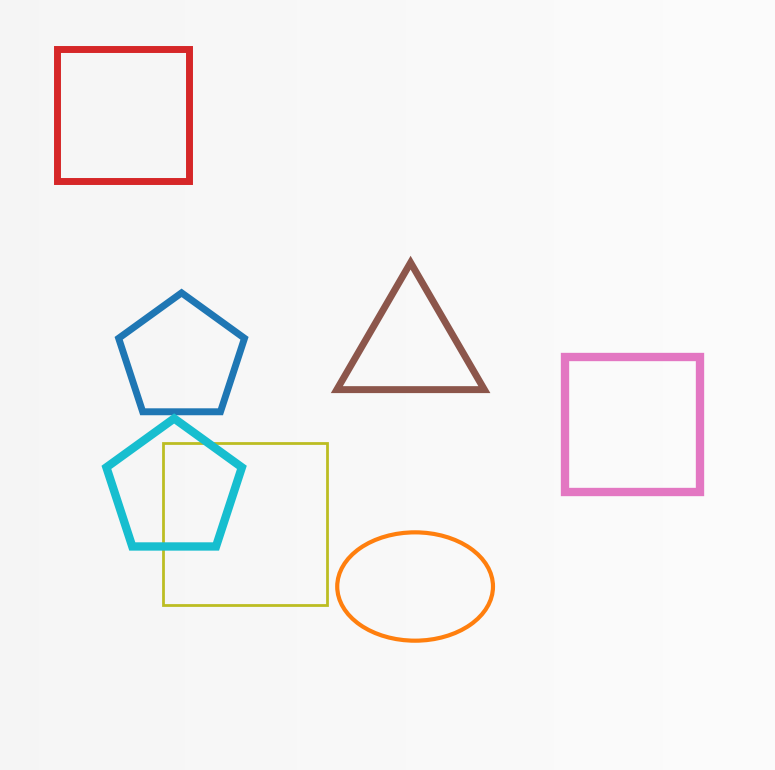[{"shape": "pentagon", "thickness": 2.5, "radius": 0.43, "center": [0.234, 0.534]}, {"shape": "oval", "thickness": 1.5, "radius": 0.5, "center": [0.536, 0.238]}, {"shape": "square", "thickness": 2.5, "radius": 0.43, "center": [0.158, 0.85]}, {"shape": "triangle", "thickness": 2.5, "radius": 0.55, "center": [0.53, 0.549]}, {"shape": "square", "thickness": 3, "radius": 0.44, "center": [0.816, 0.448]}, {"shape": "square", "thickness": 1, "radius": 0.53, "center": [0.316, 0.32]}, {"shape": "pentagon", "thickness": 3, "radius": 0.46, "center": [0.225, 0.365]}]